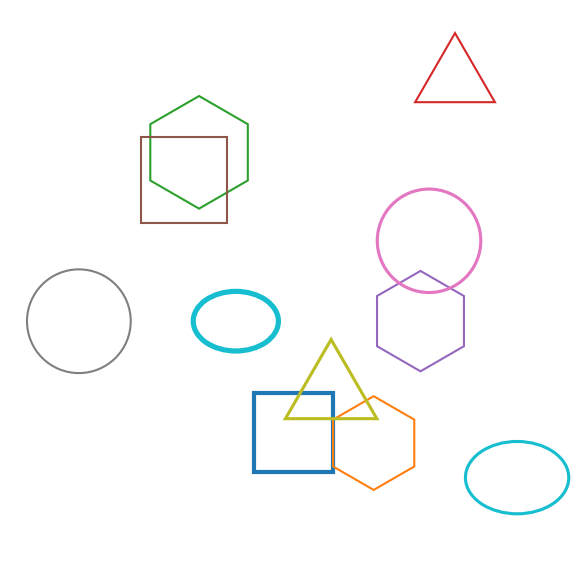[{"shape": "square", "thickness": 2, "radius": 0.34, "center": [0.508, 0.25]}, {"shape": "hexagon", "thickness": 1, "radius": 0.41, "center": [0.647, 0.232]}, {"shape": "hexagon", "thickness": 1, "radius": 0.49, "center": [0.345, 0.735]}, {"shape": "triangle", "thickness": 1, "radius": 0.4, "center": [0.788, 0.862]}, {"shape": "hexagon", "thickness": 1, "radius": 0.43, "center": [0.728, 0.443]}, {"shape": "square", "thickness": 1, "radius": 0.37, "center": [0.319, 0.687]}, {"shape": "circle", "thickness": 1.5, "radius": 0.45, "center": [0.743, 0.582]}, {"shape": "circle", "thickness": 1, "radius": 0.45, "center": [0.137, 0.443]}, {"shape": "triangle", "thickness": 1.5, "radius": 0.46, "center": [0.573, 0.32]}, {"shape": "oval", "thickness": 2.5, "radius": 0.37, "center": [0.408, 0.443]}, {"shape": "oval", "thickness": 1.5, "radius": 0.45, "center": [0.895, 0.172]}]